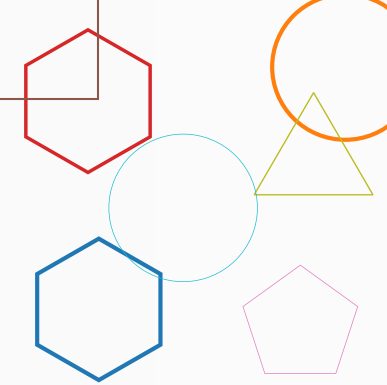[{"shape": "hexagon", "thickness": 3, "radius": 0.92, "center": [0.255, 0.196]}, {"shape": "circle", "thickness": 3, "radius": 0.94, "center": [0.891, 0.826]}, {"shape": "hexagon", "thickness": 2.5, "radius": 0.93, "center": [0.227, 0.737]}, {"shape": "square", "thickness": 1.5, "radius": 0.75, "center": [0.102, 0.893]}, {"shape": "pentagon", "thickness": 0.5, "radius": 0.78, "center": [0.775, 0.156]}, {"shape": "triangle", "thickness": 1, "radius": 0.88, "center": [0.809, 0.583]}, {"shape": "circle", "thickness": 0.5, "radius": 0.96, "center": [0.473, 0.46]}]